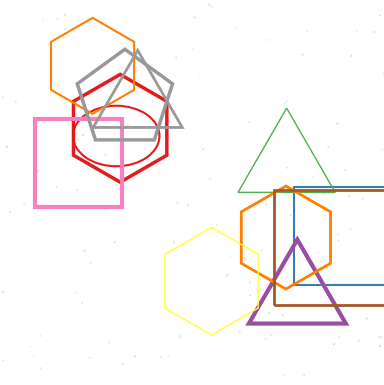[{"shape": "oval", "thickness": 1.5, "radius": 0.56, "center": [0.302, 0.647]}, {"shape": "hexagon", "thickness": 2.5, "radius": 0.7, "center": [0.312, 0.667]}, {"shape": "square", "thickness": 1.5, "radius": 0.64, "center": [0.892, 0.388]}, {"shape": "triangle", "thickness": 1, "radius": 0.73, "center": [0.745, 0.573]}, {"shape": "triangle", "thickness": 3, "radius": 0.73, "center": [0.772, 0.232]}, {"shape": "hexagon", "thickness": 2, "radius": 0.67, "center": [0.743, 0.383]}, {"shape": "hexagon", "thickness": 1.5, "radius": 0.62, "center": [0.24, 0.829]}, {"shape": "hexagon", "thickness": 1, "radius": 0.7, "center": [0.549, 0.27]}, {"shape": "square", "thickness": 2, "radius": 0.75, "center": [0.86, 0.357]}, {"shape": "square", "thickness": 3, "radius": 0.57, "center": [0.205, 0.577]}, {"shape": "triangle", "thickness": 2, "radius": 0.67, "center": [0.358, 0.736]}, {"shape": "pentagon", "thickness": 2.5, "radius": 0.65, "center": [0.324, 0.742]}]